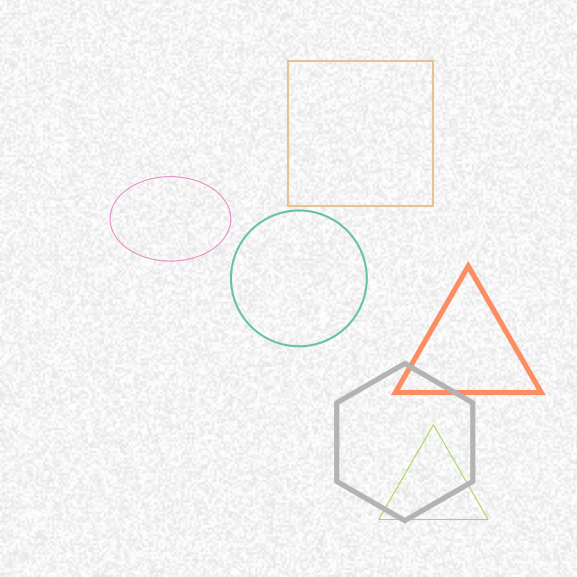[{"shape": "circle", "thickness": 1, "radius": 0.59, "center": [0.518, 0.517]}, {"shape": "triangle", "thickness": 2.5, "radius": 0.73, "center": [0.811, 0.392]}, {"shape": "oval", "thickness": 0.5, "radius": 0.52, "center": [0.295, 0.62]}, {"shape": "triangle", "thickness": 0.5, "radius": 0.55, "center": [0.75, 0.154]}, {"shape": "square", "thickness": 1, "radius": 0.63, "center": [0.624, 0.768]}, {"shape": "hexagon", "thickness": 2.5, "radius": 0.68, "center": [0.701, 0.234]}]